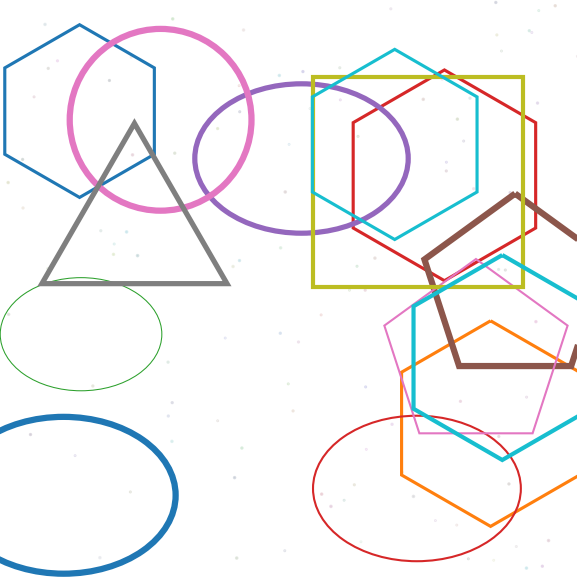[{"shape": "hexagon", "thickness": 1.5, "radius": 0.75, "center": [0.138, 0.807]}, {"shape": "oval", "thickness": 3, "radius": 0.97, "center": [0.11, 0.142]}, {"shape": "hexagon", "thickness": 1.5, "radius": 0.89, "center": [0.85, 0.266]}, {"shape": "oval", "thickness": 0.5, "radius": 0.7, "center": [0.14, 0.42]}, {"shape": "hexagon", "thickness": 1.5, "radius": 0.91, "center": [0.77, 0.696]}, {"shape": "oval", "thickness": 1, "radius": 0.9, "center": [0.722, 0.153]}, {"shape": "oval", "thickness": 2.5, "radius": 0.92, "center": [0.522, 0.725]}, {"shape": "pentagon", "thickness": 3, "radius": 0.83, "center": [0.892, 0.499]}, {"shape": "pentagon", "thickness": 1, "radius": 0.83, "center": [0.824, 0.384]}, {"shape": "circle", "thickness": 3, "radius": 0.79, "center": [0.278, 0.792]}, {"shape": "triangle", "thickness": 2.5, "radius": 0.93, "center": [0.233, 0.6]}, {"shape": "square", "thickness": 2, "radius": 0.91, "center": [0.724, 0.685]}, {"shape": "hexagon", "thickness": 1.5, "radius": 0.82, "center": [0.683, 0.749]}, {"shape": "hexagon", "thickness": 2, "radius": 0.89, "center": [0.87, 0.38]}]